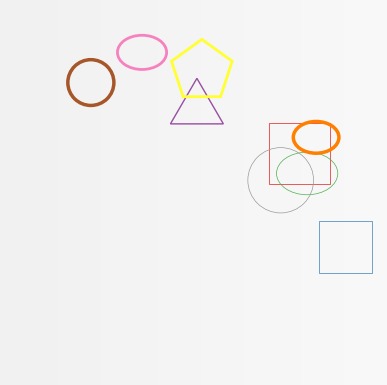[{"shape": "square", "thickness": 0.5, "radius": 0.39, "center": [0.774, 0.601]}, {"shape": "square", "thickness": 0.5, "radius": 0.34, "center": [0.891, 0.358]}, {"shape": "oval", "thickness": 0.5, "radius": 0.4, "center": [0.793, 0.549]}, {"shape": "triangle", "thickness": 1, "radius": 0.39, "center": [0.508, 0.718]}, {"shape": "oval", "thickness": 2.5, "radius": 0.29, "center": [0.816, 0.643]}, {"shape": "pentagon", "thickness": 2, "radius": 0.41, "center": [0.521, 0.816]}, {"shape": "circle", "thickness": 2.5, "radius": 0.3, "center": [0.234, 0.786]}, {"shape": "oval", "thickness": 2, "radius": 0.32, "center": [0.367, 0.864]}, {"shape": "circle", "thickness": 0.5, "radius": 0.42, "center": [0.724, 0.532]}]